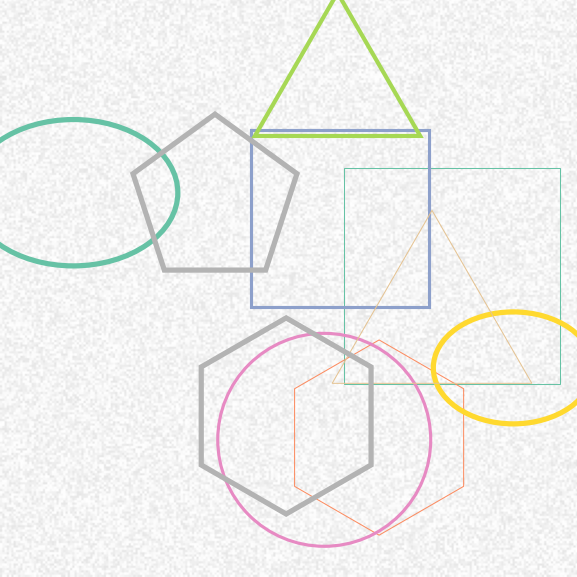[{"shape": "square", "thickness": 0.5, "radius": 0.93, "center": [0.783, 0.521]}, {"shape": "oval", "thickness": 2.5, "radius": 0.91, "center": [0.127, 0.665]}, {"shape": "hexagon", "thickness": 0.5, "radius": 0.85, "center": [0.656, 0.241]}, {"shape": "square", "thickness": 1.5, "radius": 0.77, "center": [0.589, 0.621]}, {"shape": "circle", "thickness": 1.5, "radius": 0.92, "center": [0.561, 0.238]}, {"shape": "triangle", "thickness": 2, "radius": 0.83, "center": [0.584, 0.846]}, {"shape": "oval", "thickness": 2.5, "radius": 0.69, "center": [0.889, 0.362]}, {"shape": "triangle", "thickness": 0.5, "radius": 1.0, "center": [0.748, 0.435]}, {"shape": "hexagon", "thickness": 2.5, "radius": 0.85, "center": [0.496, 0.279]}, {"shape": "pentagon", "thickness": 2.5, "radius": 0.75, "center": [0.372, 0.652]}]